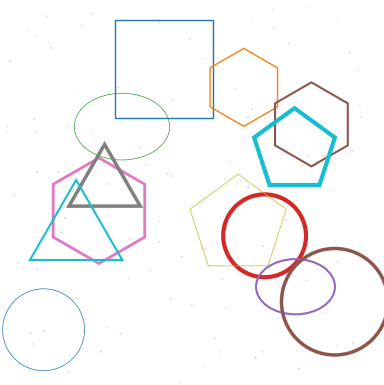[{"shape": "square", "thickness": 1, "radius": 0.64, "center": [0.426, 0.82]}, {"shape": "circle", "thickness": 0.5, "radius": 0.53, "center": [0.113, 0.143]}, {"shape": "hexagon", "thickness": 1, "radius": 0.51, "center": [0.633, 0.773]}, {"shape": "oval", "thickness": 0.5, "radius": 0.62, "center": [0.317, 0.671]}, {"shape": "circle", "thickness": 3, "radius": 0.54, "center": [0.687, 0.388]}, {"shape": "oval", "thickness": 1.5, "radius": 0.51, "center": [0.768, 0.255]}, {"shape": "circle", "thickness": 2.5, "radius": 0.69, "center": [0.869, 0.216]}, {"shape": "hexagon", "thickness": 1.5, "radius": 0.55, "center": [0.809, 0.677]}, {"shape": "hexagon", "thickness": 2, "radius": 0.69, "center": [0.257, 0.453]}, {"shape": "triangle", "thickness": 2.5, "radius": 0.53, "center": [0.272, 0.518]}, {"shape": "pentagon", "thickness": 0.5, "radius": 0.66, "center": [0.618, 0.416]}, {"shape": "pentagon", "thickness": 3, "radius": 0.55, "center": [0.765, 0.609]}, {"shape": "triangle", "thickness": 1.5, "radius": 0.69, "center": [0.198, 0.394]}]